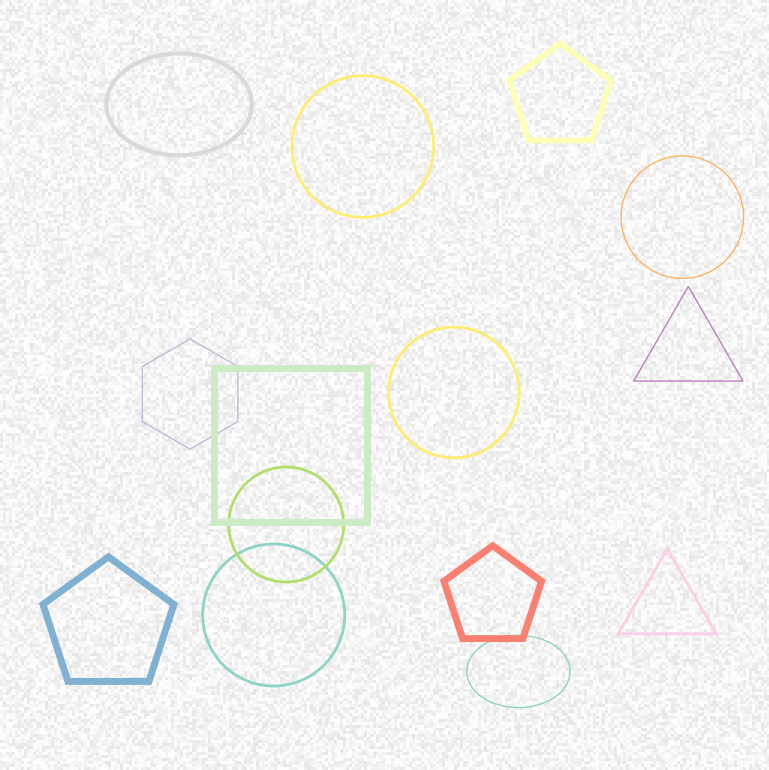[{"shape": "circle", "thickness": 1, "radius": 0.46, "center": [0.355, 0.201]}, {"shape": "oval", "thickness": 0.5, "radius": 0.34, "center": [0.673, 0.128]}, {"shape": "pentagon", "thickness": 2, "radius": 0.35, "center": [0.727, 0.874]}, {"shape": "hexagon", "thickness": 0.5, "radius": 0.36, "center": [0.247, 0.488]}, {"shape": "pentagon", "thickness": 2.5, "radius": 0.33, "center": [0.64, 0.225]}, {"shape": "pentagon", "thickness": 2.5, "radius": 0.45, "center": [0.141, 0.187]}, {"shape": "circle", "thickness": 0.5, "radius": 0.4, "center": [0.886, 0.718]}, {"shape": "circle", "thickness": 1, "radius": 0.37, "center": [0.372, 0.319]}, {"shape": "triangle", "thickness": 1, "radius": 0.37, "center": [0.867, 0.214]}, {"shape": "oval", "thickness": 1.5, "radius": 0.47, "center": [0.233, 0.864]}, {"shape": "triangle", "thickness": 0.5, "radius": 0.41, "center": [0.894, 0.546]}, {"shape": "square", "thickness": 2.5, "radius": 0.5, "center": [0.377, 0.422]}, {"shape": "circle", "thickness": 1, "radius": 0.42, "center": [0.589, 0.49]}, {"shape": "circle", "thickness": 1, "radius": 0.46, "center": [0.471, 0.81]}]